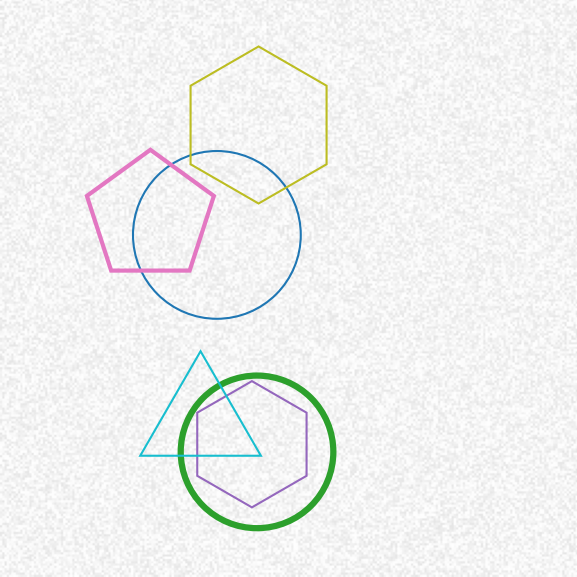[{"shape": "circle", "thickness": 1, "radius": 0.73, "center": [0.376, 0.592]}, {"shape": "circle", "thickness": 3, "radius": 0.66, "center": [0.445, 0.217]}, {"shape": "hexagon", "thickness": 1, "radius": 0.55, "center": [0.436, 0.23]}, {"shape": "pentagon", "thickness": 2, "radius": 0.58, "center": [0.26, 0.624]}, {"shape": "hexagon", "thickness": 1, "radius": 0.68, "center": [0.448, 0.783]}, {"shape": "triangle", "thickness": 1, "radius": 0.6, "center": [0.347, 0.27]}]